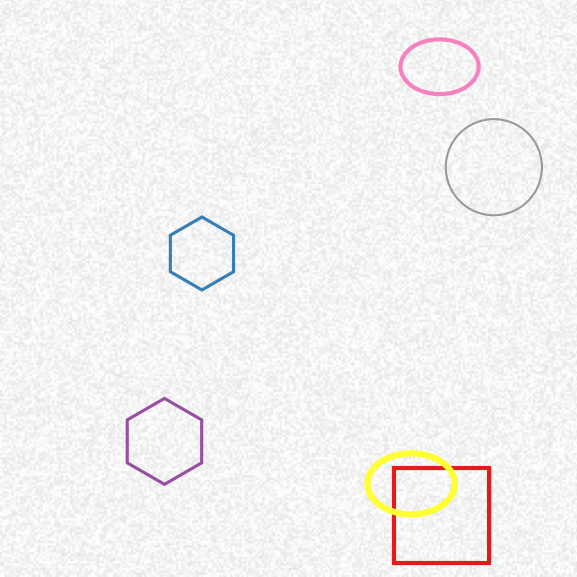[{"shape": "square", "thickness": 2, "radius": 0.41, "center": [0.765, 0.107]}, {"shape": "hexagon", "thickness": 1.5, "radius": 0.32, "center": [0.35, 0.56]}, {"shape": "hexagon", "thickness": 1.5, "radius": 0.37, "center": [0.285, 0.235]}, {"shape": "oval", "thickness": 3, "radius": 0.38, "center": [0.712, 0.161]}, {"shape": "oval", "thickness": 2, "radius": 0.34, "center": [0.761, 0.884]}, {"shape": "circle", "thickness": 1, "radius": 0.42, "center": [0.855, 0.71]}]